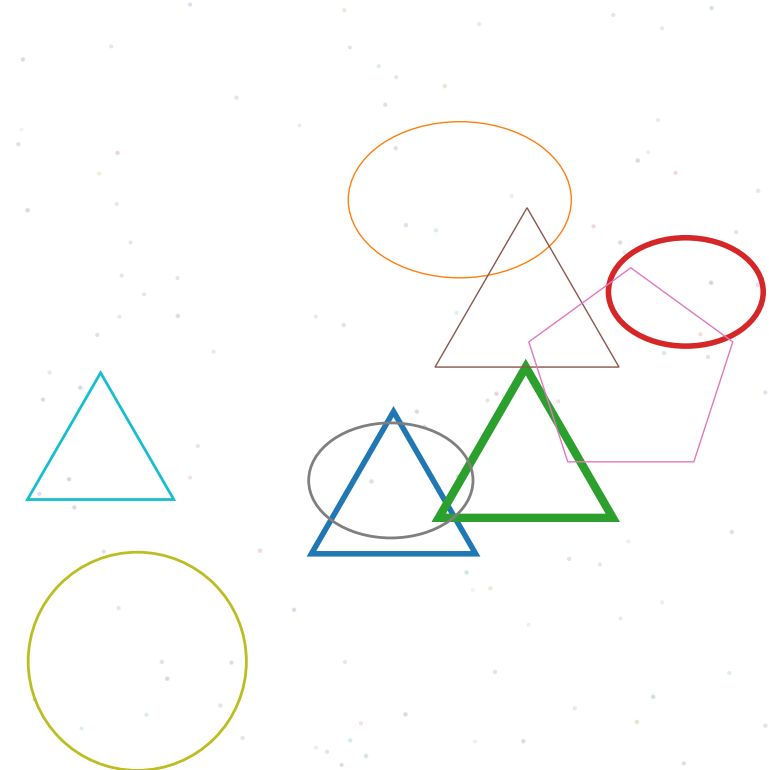[{"shape": "triangle", "thickness": 2, "radius": 0.62, "center": [0.511, 0.342]}, {"shape": "oval", "thickness": 0.5, "radius": 0.72, "center": [0.597, 0.741]}, {"shape": "triangle", "thickness": 3, "radius": 0.65, "center": [0.683, 0.393]}, {"shape": "oval", "thickness": 2, "radius": 0.5, "center": [0.891, 0.621]}, {"shape": "triangle", "thickness": 0.5, "radius": 0.69, "center": [0.684, 0.592]}, {"shape": "pentagon", "thickness": 0.5, "radius": 0.7, "center": [0.819, 0.513]}, {"shape": "oval", "thickness": 1, "radius": 0.53, "center": [0.508, 0.376]}, {"shape": "circle", "thickness": 1, "radius": 0.71, "center": [0.178, 0.141]}, {"shape": "triangle", "thickness": 1, "radius": 0.55, "center": [0.131, 0.406]}]